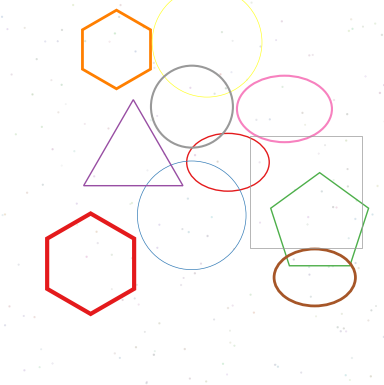[{"shape": "hexagon", "thickness": 3, "radius": 0.65, "center": [0.235, 0.315]}, {"shape": "oval", "thickness": 1, "radius": 0.54, "center": [0.592, 0.579]}, {"shape": "circle", "thickness": 0.5, "radius": 0.71, "center": [0.498, 0.441]}, {"shape": "pentagon", "thickness": 1, "radius": 0.67, "center": [0.83, 0.418]}, {"shape": "triangle", "thickness": 1, "radius": 0.74, "center": [0.346, 0.592]}, {"shape": "hexagon", "thickness": 2, "radius": 0.51, "center": [0.303, 0.871]}, {"shape": "circle", "thickness": 0.5, "radius": 0.71, "center": [0.538, 0.89]}, {"shape": "oval", "thickness": 2, "radius": 0.53, "center": [0.818, 0.279]}, {"shape": "oval", "thickness": 1.5, "radius": 0.62, "center": [0.739, 0.717]}, {"shape": "circle", "thickness": 1.5, "radius": 0.53, "center": [0.499, 0.723]}, {"shape": "square", "thickness": 0.5, "radius": 0.73, "center": [0.795, 0.501]}]